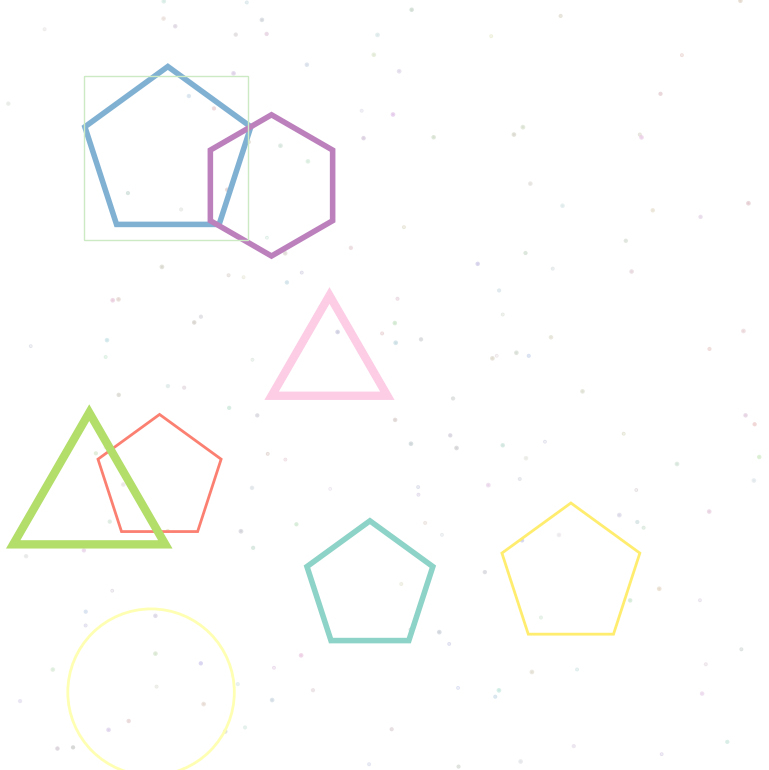[{"shape": "pentagon", "thickness": 2, "radius": 0.43, "center": [0.48, 0.238]}, {"shape": "circle", "thickness": 1, "radius": 0.54, "center": [0.196, 0.101]}, {"shape": "pentagon", "thickness": 1, "radius": 0.42, "center": [0.207, 0.378]}, {"shape": "pentagon", "thickness": 2, "radius": 0.57, "center": [0.218, 0.8]}, {"shape": "triangle", "thickness": 3, "radius": 0.57, "center": [0.116, 0.35]}, {"shape": "triangle", "thickness": 3, "radius": 0.43, "center": [0.428, 0.529]}, {"shape": "hexagon", "thickness": 2, "radius": 0.46, "center": [0.353, 0.759]}, {"shape": "square", "thickness": 0.5, "radius": 0.53, "center": [0.216, 0.795]}, {"shape": "pentagon", "thickness": 1, "radius": 0.47, "center": [0.741, 0.253]}]